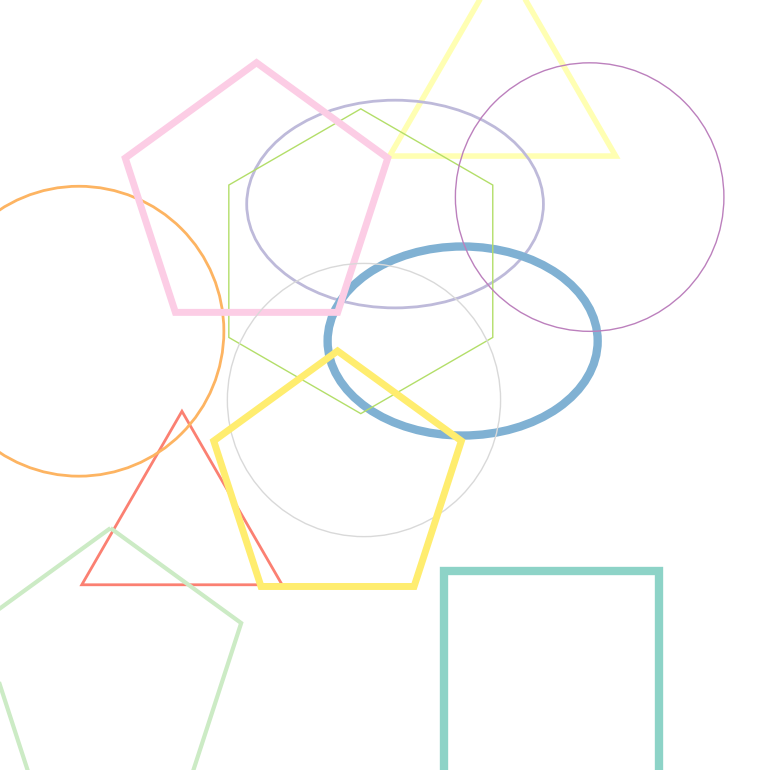[{"shape": "square", "thickness": 3, "radius": 0.7, "center": [0.716, 0.119]}, {"shape": "triangle", "thickness": 2, "radius": 0.85, "center": [0.653, 0.882]}, {"shape": "oval", "thickness": 1, "radius": 0.96, "center": [0.513, 0.735]}, {"shape": "triangle", "thickness": 1, "radius": 0.75, "center": [0.236, 0.316]}, {"shape": "oval", "thickness": 3, "radius": 0.88, "center": [0.601, 0.557]}, {"shape": "circle", "thickness": 1, "radius": 0.94, "center": [0.102, 0.57]}, {"shape": "hexagon", "thickness": 0.5, "radius": 0.99, "center": [0.469, 0.661]}, {"shape": "pentagon", "thickness": 2.5, "radius": 0.9, "center": [0.333, 0.739]}, {"shape": "circle", "thickness": 0.5, "radius": 0.89, "center": [0.473, 0.48]}, {"shape": "circle", "thickness": 0.5, "radius": 0.87, "center": [0.766, 0.744]}, {"shape": "pentagon", "thickness": 1.5, "radius": 0.89, "center": [0.144, 0.136]}, {"shape": "pentagon", "thickness": 2.5, "radius": 0.85, "center": [0.438, 0.375]}]